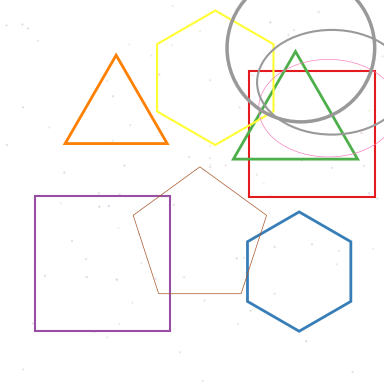[{"shape": "square", "thickness": 1.5, "radius": 0.82, "center": [0.811, 0.652]}, {"shape": "hexagon", "thickness": 2, "radius": 0.78, "center": [0.777, 0.295]}, {"shape": "triangle", "thickness": 2, "radius": 0.93, "center": [0.768, 0.68]}, {"shape": "square", "thickness": 1.5, "radius": 0.87, "center": [0.266, 0.316]}, {"shape": "triangle", "thickness": 2, "radius": 0.77, "center": [0.302, 0.704]}, {"shape": "hexagon", "thickness": 1.5, "radius": 0.87, "center": [0.559, 0.798]}, {"shape": "pentagon", "thickness": 0.5, "radius": 0.91, "center": [0.519, 0.384]}, {"shape": "oval", "thickness": 0.5, "radius": 0.9, "center": [0.853, 0.719]}, {"shape": "circle", "thickness": 2.5, "radius": 0.96, "center": [0.781, 0.875]}, {"shape": "oval", "thickness": 1.5, "radius": 0.97, "center": [0.862, 0.786]}]